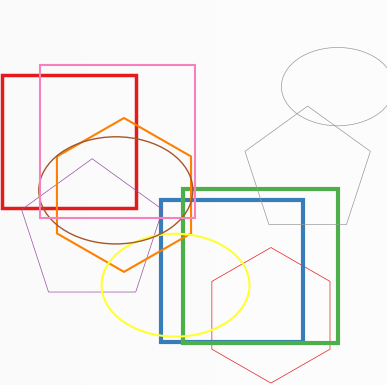[{"shape": "square", "thickness": 2.5, "radius": 0.87, "center": [0.178, 0.633]}, {"shape": "hexagon", "thickness": 0.5, "radius": 0.88, "center": [0.699, 0.181]}, {"shape": "square", "thickness": 3, "radius": 0.92, "center": [0.599, 0.296]}, {"shape": "square", "thickness": 3, "radius": 0.99, "center": [0.672, 0.309]}, {"shape": "pentagon", "thickness": 0.5, "radius": 0.96, "center": [0.238, 0.396]}, {"shape": "hexagon", "thickness": 1.5, "radius": 1.0, "center": [0.32, 0.494]}, {"shape": "oval", "thickness": 1.5, "radius": 0.95, "center": [0.453, 0.259]}, {"shape": "oval", "thickness": 1, "radius": 0.99, "center": [0.299, 0.506]}, {"shape": "square", "thickness": 1.5, "radius": 1.0, "center": [0.303, 0.633]}, {"shape": "oval", "thickness": 0.5, "radius": 0.73, "center": [0.871, 0.775]}, {"shape": "pentagon", "thickness": 0.5, "radius": 0.85, "center": [0.794, 0.554]}]